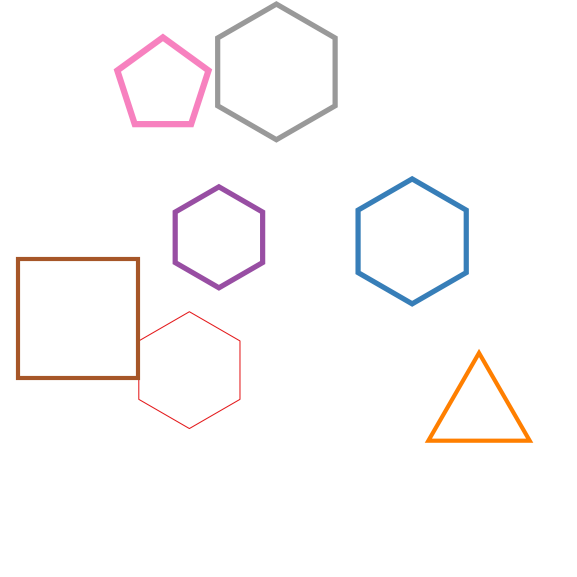[{"shape": "hexagon", "thickness": 0.5, "radius": 0.51, "center": [0.328, 0.358]}, {"shape": "hexagon", "thickness": 2.5, "radius": 0.54, "center": [0.714, 0.581]}, {"shape": "hexagon", "thickness": 2.5, "radius": 0.44, "center": [0.379, 0.588]}, {"shape": "triangle", "thickness": 2, "radius": 0.51, "center": [0.829, 0.287]}, {"shape": "square", "thickness": 2, "radius": 0.52, "center": [0.135, 0.448]}, {"shape": "pentagon", "thickness": 3, "radius": 0.42, "center": [0.282, 0.851]}, {"shape": "hexagon", "thickness": 2.5, "radius": 0.59, "center": [0.479, 0.875]}]